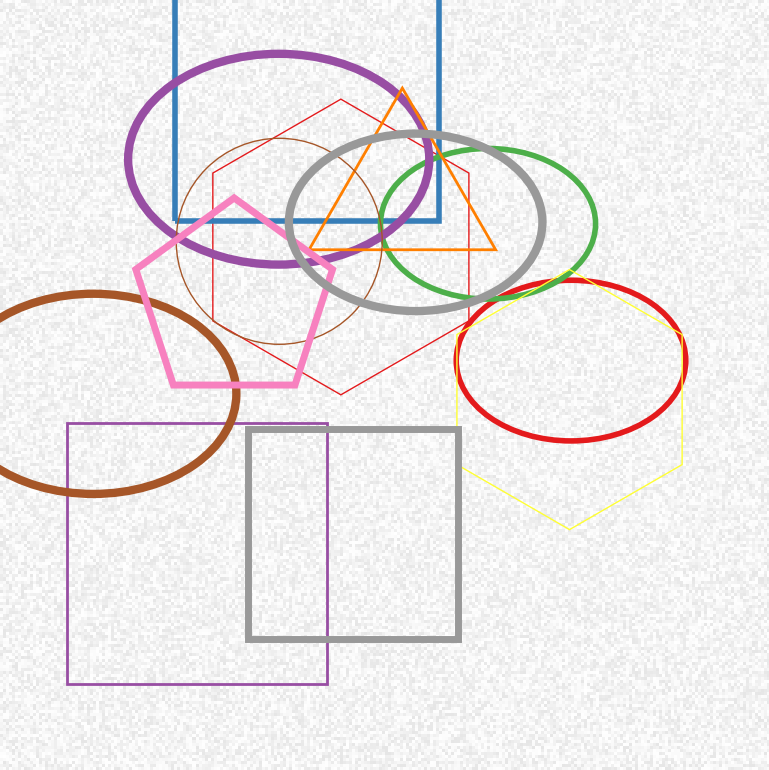[{"shape": "oval", "thickness": 2, "radius": 0.75, "center": [0.742, 0.532]}, {"shape": "hexagon", "thickness": 0.5, "radius": 0.96, "center": [0.443, 0.679]}, {"shape": "square", "thickness": 2, "radius": 0.86, "center": [0.398, 0.885]}, {"shape": "oval", "thickness": 2, "radius": 0.7, "center": [0.634, 0.709]}, {"shape": "square", "thickness": 1, "radius": 0.85, "center": [0.256, 0.281]}, {"shape": "oval", "thickness": 3, "radius": 0.98, "center": [0.362, 0.793]}, {"shape": "triangle", "thickness": 1, "radius": 0.7, "center": [0.523, 0.746]}, {"shape": "hexagon", "thickness": 0.5, "radius": 0.84, "center": [0.74, 0.481]}, {"shape": "circle", "thickness": 0.5, "radius": 0.67, "center": [0.363, 0.687]}, {"shape": "oval", "thickness": 3, "radius": 0.93, "center": [0.121, 0.489]}, {"shape": "pentagon", "thickness": 2.5, "radius": 0.67, "center": [0.304, 0.609]}, {"shape": "square", "thickness": 2.5, "radius": 0.68, "center": [0.459, 0.307]}, {"shape": "oval", "thickness": 3, "radius": 0.82, "center": [0.54, 0.711]}]